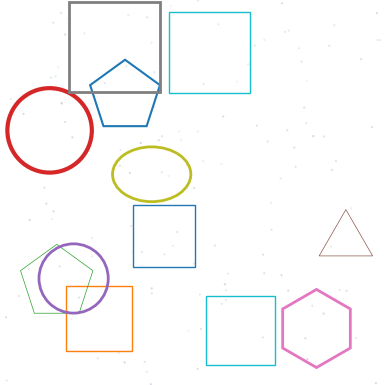[{"shape": "pentagon", "thickness": 1.5, "radius": 0.48, "center": [0.325, 0.749]}, {"shape": "square", "thickness": 1, "radius": 0.4, "center": [0.426, 0.388]}, {"shape": "square", "thickness": 1, "radius": 0.43, "center": [0.257, 0.173]}, {"shape": "pentagon", "thickness": 0.5, "radius": 0.49, "center": [0.147, 0.266]}, {"shape": "circle", "thickness": 3, "radius": 0.55, "center": [0.129, 0.661]}, {"shape": "circle", "thickness": 2, "radius": 0.45, "center": [0.191, 0.277]}, {"shape": "triangle", "thickness": 0.5, "radius": 0.4, "center": [0.898, 0.375]}, {"shape": "hexagon", "thickness": 2, "radius": 0.51, "center": [0.822, 0.147]}, {"shape": "square", "thickness": 2, "radius": 0.59, "center": [0.297, 0.877]}, {"shape": "oval", "thickness": 2, "radius": 0.51, "center": [0.394, 0.547]}, {"shape": "square", "thickness": 1, "radius": 0.45, "center": [0.625, 0.141]}, {"shape": "square", "thickness": 1, "radius": 0.53, "center": [0.544, 0.864]}]